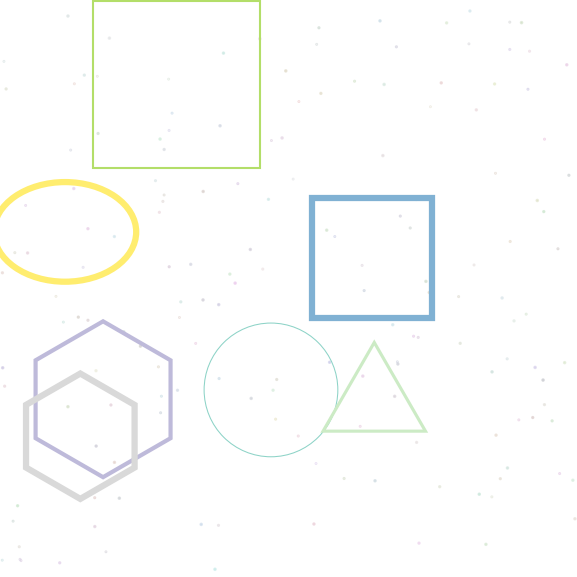[{"shape": "circle", "thickness": 0.5, "radius": 0.58, "center": [0.469, 0.324]}, {"shape": "hexagon", "thickness": 2, "radius": 0.67, "center": [0.178, 0.308]}, {"shape": "square", "thickness": 3, "radius": 0.52, "center": [0.644, 0.553]}, {"shape": "square", "thickness": 1, "radius": 0.72, "center": [0.305, 0.852]}, {"shape": "hexagon", "thickness": 3, "radius": 0.54, "center": [0.139, 0.244]}, {"shape": "triangle", "thickness": 1.5, "radius": 0.51, "center": [0.648, 0.304]}, {"shape": "oval", "thickness": 3, "radius": 0.62, "center": [0.113, 0.598]}]